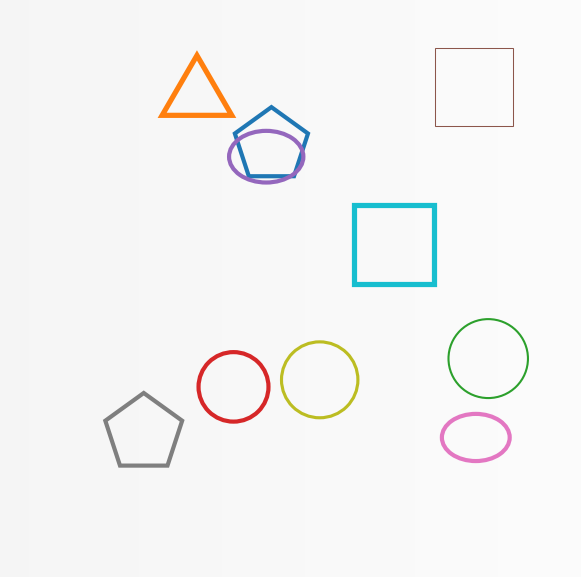[{"shape": "pentagon", "thickness": 2, "radius": 0.33, "center": [0.467, 0.747]}, {"shape": "triangle", "thickness": 2.5, "radius": 0.35, "center": [0.339, 0.834]}, {"shape": "circle", "thickness": 1, "radius": 0.34, "center": [0.84, 0.378]}, {"shape": "circle", "thickness": 2, "radius": 0.3, "center": [0.402, 0.329]}, {"shape": "oval", "thickness": 2, "radius": 0.32, "center": [0.458, 0.728]}, {"shape": "square", "thickness": 0.5, "radius": 0.34, "center": [0.815, 0.848]}, {"shape": "oval", "thickness": 2, "radius": 0.29, "center": [0.819, 0.242]}, {"shape": "pentagon", "thickness": 2, "radius": 0.35, "center": [0.247, 0.249]}, {"shape": "circle", "thickness": 1.5, "radius": 0.33, "center": [0.55, 0.341]}, {"shape": "square", "thickness": 2.5, "radius": 0.35, "center": [0.678, 0.576]}]